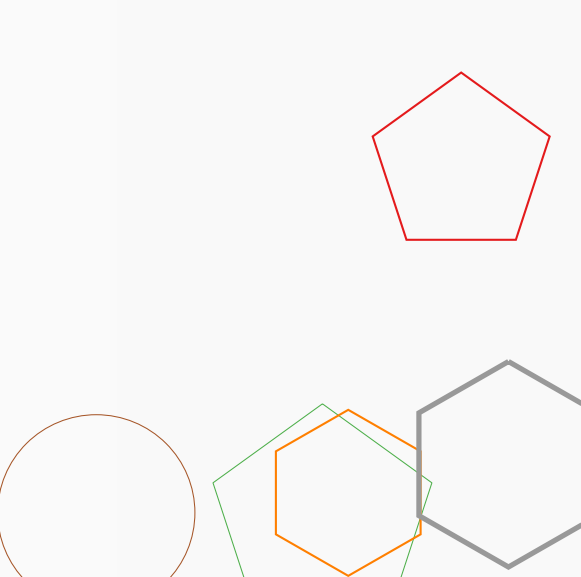[{"shape": "pentagon", "thickness": 1, "radius": 0.8, "center": [0.793, 0.713]}, {"shape": "pentagon", "thickness": 0.5, "radius": 0.99, "center": [0.555, 0.102]}, {"shape": "hexagon", "thickness": 1, "radius": 0.72, "center": [0.599, 0.146]}, {"shape": "circle", "thickness": 0.5, "radius": 0.85, "center": [0.166, 0.111]}, {"shape": "hexagon", "thickness": 2.5, "radius": 0.89, "center": [0.875, 0.195]}]